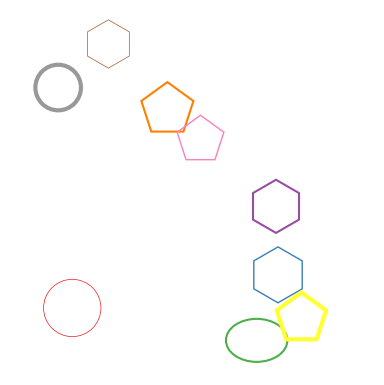[{"shape": "circle", "thickness": 0.5, "radius": 0.37, "center": [0.188, 0.2]}, {"shape": "hexagon", "thickness": 1, "radius": 0.36, "center": [0.722, 0.286]}, {"shape": "oval", "thickness": 1.5, "radius": 0.4, "center": [0.667, 0.116]}, {"shape": "hexagon", "thickness": 1.5, "radius": 0.35, "center": [0.717, 0.464]}, {"shape": "pentagon", "thickness": 1.5, "radius": 0.36, "center": [0.435, 0.716]}, {"shape": "pentagon", "thickness": 3, "radius": 0.34, "center": [0.783, 0.173]}, {"shape": "hexagon", "thickness": 0.5, "radius": 0.31, "center": [0.282, 0.886]}, {"shape": "pentagon", "thickness": 1, "radius": 0.32, "center": [0.521, 0.637]}, {"shape": "circle", "thickness": 3, "radius": 0.3, "center": [0.151, 0.773]}]